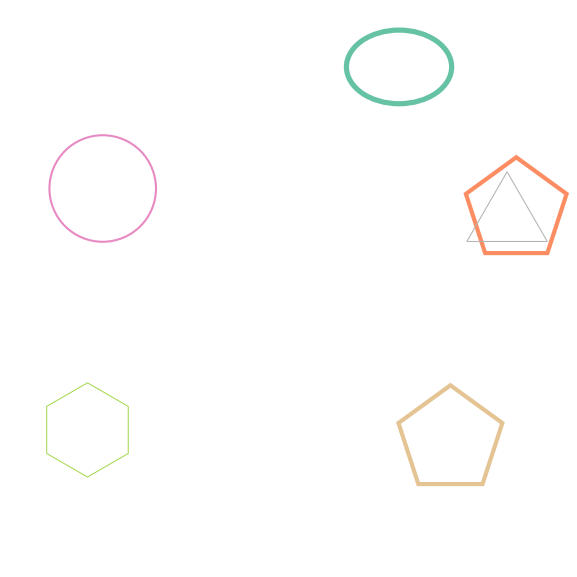[{"shape": "oval", "thickness": 2.5, "radius": 0.46, "center": [0.691, 0.883]}, {"shape": "pentagon", "thickness": 2, "radius": 0.46, "center": [0.894, 0.635]}, {"shape": "circle", "thickness": 1, "radius": 0.46, "center": [0.178, 0.673]}, {"shape": "hexagon", "thickness": 0.5, "radius": 0.41, "center": [0.151, 0.255]}, {"shape": "pentagon", "thickness": 2, "radius": 0.47, "center": [0.78, 0.237]}, {"shape": "triangle", "thickness": 0.5, "radius": 0.4, "center": [0.878, 0.621]}]